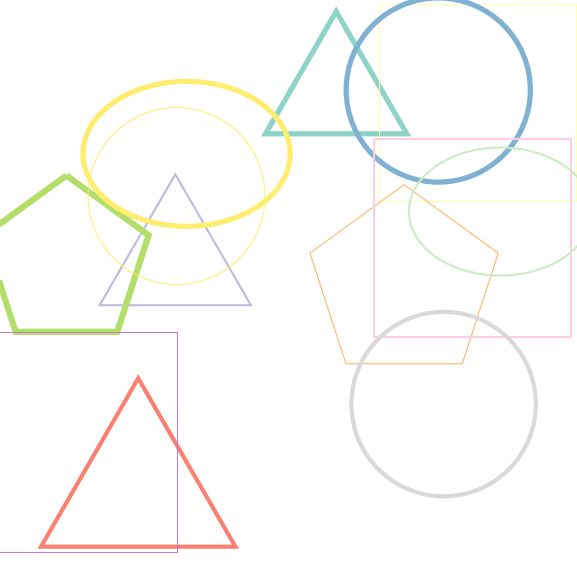[{"shape": "triangle", "thickness": 2.5, "radius": 0.71, "center": [0.582, 0.838]}, {"shape": "square", "thickness": 0.5, "radius": 0.85, "center": [0.827, 0.822]}, {"shape": "triangle", "thickness": 1, "radius": 0.76, "center": [0.304, 0.546]}, {"shape": "triangle", "thickness": 2, "radius": 0.97, "center": [0.239, 0.15]}, {"shape": "circle", "thickness": 2.5, "radius": 0.8, "center": [0.759, 0.843]}, {"shape": "pentagon", "thickness": 0.5, "radius": 0.86, "center": [0.7, 0.508]}, {"shape": "pentagon", "thickness": 3, "radius": 0.75, "center": [0.115, 0.546]}, {"shape": "square", "thickness": 1, "radius": 0.85, "center": [0.818, 0.587]}, {"shape": "circle", "thickness": 2, "radius": 0.8, "center": [0.768, 0.299]}, {"shape": "square", "thickness": 0.5, "radius": 0.95, "center": [0.116, 0.233]}, {"shape": "oval", "thickness": 1, "radius": 0.79, "center": [0.866, 0.633]}, {"shape": "oval", "thickness": 2.5, "radius": 0.9, "center": [0.323, 0.733]}, {"shape": "circle", "thickness": 0.5, "radius": 0.77, "center": [0.306, 0.66]}]